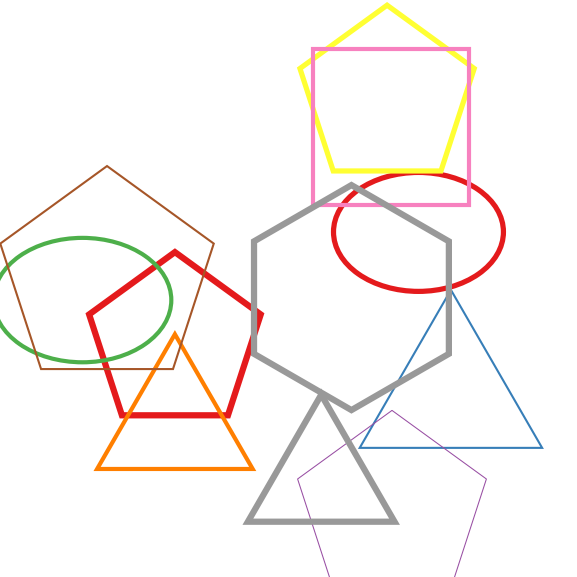[{"shape": "pentagon", "thickness": 3, "radius": 0.78, "center": [0.303, 0.406]}, {"shape": "oval", "thickness": 2.5, "radius": 0.74, "center": [0.725, 0.598]}, {"shape": "triangle", "thickness": 1, "radius": 0.91, "center": [0.781, 0.315]}, {"shape": "oval", "thickness": 2, "radius": 0.77, "center": [0.143, 0.48]}, {"shape": "pentagon", "thickness": 0.5, "radius": 0.86, "center": [0.679, 0.117]}, {"shape": "triangle", "thickness": 2, "radius": 0.78, "center": [0.303, 0.265]}, {"shape": "pentagon", "thickness": 2.5, "radius": 0.79, "center": [0.67, 0.831]}, {"shape": "pentagon", "thickness": 1, "radius": 0.97, "center": [0.185, 0.517]}, {"shape": "square", "thickness": 2, "radius": 0.68, "center": [0.677, 0.779]}, {"shape": "triangle", "thickness": 3, "radius": 0.73, "center": [0.556, 0.169]}, {"shape": "hexagon", "thickness": 3, "radius": 0.97, "center": [0.609, 0.484]}]